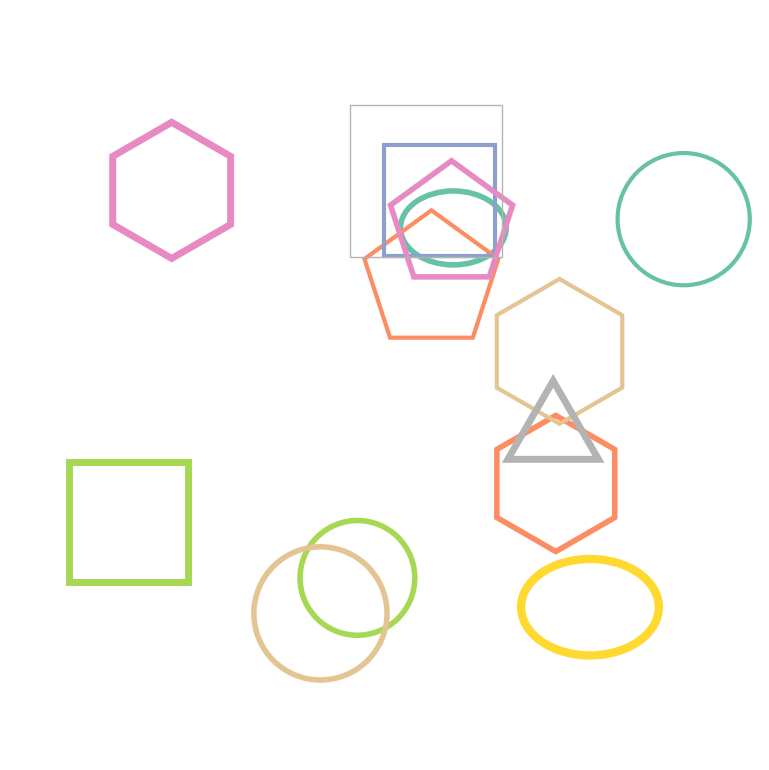[{"shape": "circle", "thickness": 1.5, "radius": 0.43, "center": [0.888, 0.715]}, {"shape": "oval", "thickness": 2, "radius": 0.34, "center": [0.589, 0.704]}, {"shape": "pentagon", "thickness": 1.5, "radius": 0.46, "center": [0.56, 0.635]}, {"shape": "hexagon", "thickness": 2, "radius": 0.44, "center": [0.722, 0.372]}, {"shape": "square", "thickness": 1.5, "radius": 0.36, "center": [0.571, 0.74]}, {"shape": "pentagon", "thickness": 2, "radius": 0.42, "center": [0.586, 0.708]}, {"shape": "hexagon", "thickness": 2.5, "radius": 0.44, "center": [0.223, 0.753]}, {"shape": "square", "thickness": 2.5, "radius": 0.39, "center": [0.167, 0.323]}, {"shape": "circle", "thickness": 2, "radius": 0.37, "center": [0.464, 0.249]}, {"shape": "oval", "thickness": 3, "radius": 0.45, "center": [0.766, 0.211]}, {"shape": "hexagon", "thickness": 1.5, "radius": 0.47, "center": [0.727, 0.544]}, {"shape": "circle", "thickness": 2, "radius": 0.43, "center": [0.416, 0.203]}, {"shape": "square", "thickness": 0.5, "radius": 0.49, "center": [0.554, 0.765]}, {"shape": "triangle", "thickness": 2.5, "radius": 0.34, "center": [0.718, 0.437]}]